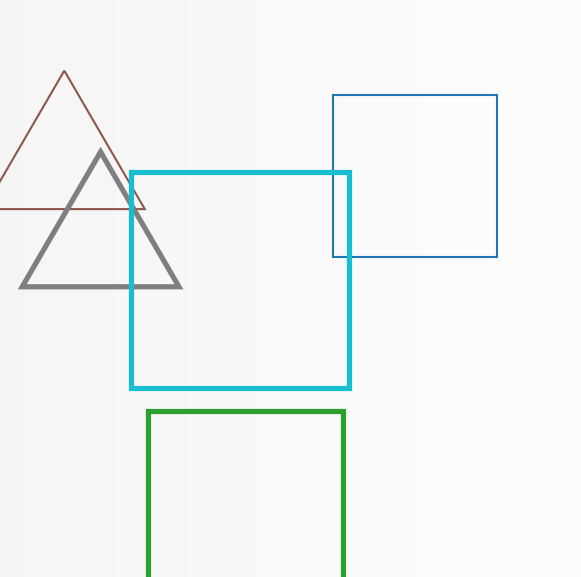[{"shape": "square", "thickness": 1, "radius": 0.7, "center": [0.714, 0.695]}, {"shape": "square", "thickness": 2.5, "radius": 0.84, "center": [0.422, 0.12]}, {"shape": "triangle", "thickness": 1, "radius": 0.8, "center": [0.111, 0.717]}, {"shape": "triangle", "thickness": 2.5, "radius": 0.78, "center": [0.173, 0.58]}, {"shape": "square", "thickness": 2.5, "radius": 0.94, "center": [0.413, 0.515]}]